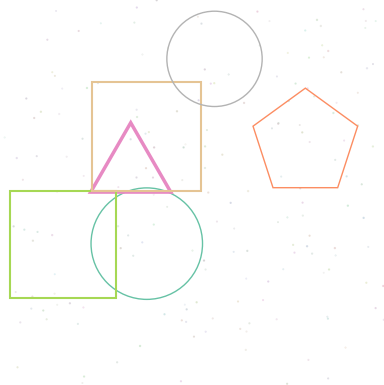[{"shape": "circle", "thickness": 1, "radius": 0.72, "center": [0.381, 0.367]}, {"shape": "pentagon", "thickness": 1, "radius": 0.71, "center": [0.793, 0.628]}, {"shape": "triangle", "thickness": 2.5, "radius": 0.6, "center": [0.34, 0.561]}, {"shape": "square", "thickness": 1.5, "radius": 0.69, "center": [0.164, 0.365]}, {"shape": "square", "thickness": 1.5, "radius": 0.71, "center": [0.38, 0.645]}, {"shape": "circle", "thickness": 1, "radius": 0.62, "center": [0.557, 0.847]}]